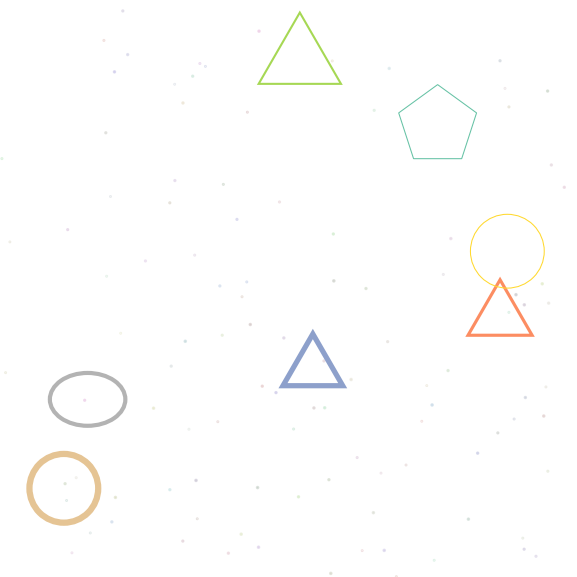[{"shape": "pentagon", "thickness": 0.5, "radius": 0.35, "center": [0.758, 0.782]}, {"shape": "triangle", "thickness": 1.5, "radius": 0.32, "center": [0.866, 0.451]}, {"shape": "triangle", "thickness": 2.5, "radius": 0.3, "center": [0.542, 0.361]}, {"shape": "triangle", "thickness": 1, "radius": 0.41, "center": [0.519, 0.895]}, {"shape": "circle", "thickness": 0.5, "radius": 0.32, "center": [0.879, 0.564]}, {"shape": "circle", "thickness": 3, "radius": 0.3, "center": [0.111, 0.154]}, {"shape": "oval", "thickness": 2, "radius": 0.33, "center": [0.152, 0.308]}]